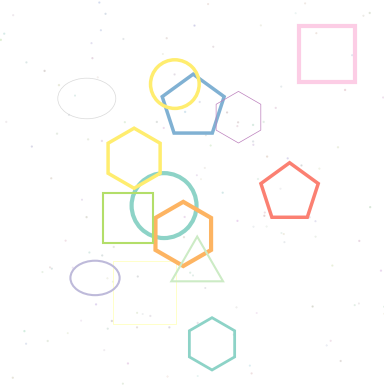[{"shape": "hexagon", "thickness": 2, "radius": 0.34, "center": [0.551, 0.107]}, {"shape": "circle", "thickness": 3, "radius": 0.42, "center": [0.426, 0.466]}, {"shape": "square", "thickness": 0.5, "radius": 0.41, "center": [0.376, 0.24]}, {"shape": "oval", "thickness": 1.5, "radius": 0.32, "center": [0.247, 0.278]}, {"shape": "pentagon", "thickness": 2.5, "radius": 0.39, "center": [0.752, 0.499]}, {"shape": "pentagon", "thickness": 2.5, "radius": 0.42, "center": [0.502, 0.723]}, {"shape": "hexagon", "thickness": 3, "radius": 0.42, "center": [0.476, 0.392]}, {"shape": "square", "thickness": 1.5, "radius": 0.33, "center": [0.332, 0.434]}, {"shape": "square", "thickness": 3, "radius": 0.36, "center": [0.849, 0.86]}, {"shape": "oval", "thickness": 0.5, "radius": 0.38, "center": [0.225, 0.744]}, {"shape": "hexagon", "thickness": 0.5, "radius": 0.34, "center": [0.619, 0.696]}, {"shape": "triangle", "thickness": 1.5, "radius": 0.39, "center": [0.512, 0.308]}, {"shape": "hexagon", "thickness": 2.5, "radius": 0.39, "center": [0.348, 0.589]}, {"shape": "circle", "thickness": 2.5, "radius": 0.32, "center": [0.454, 0.782]}]